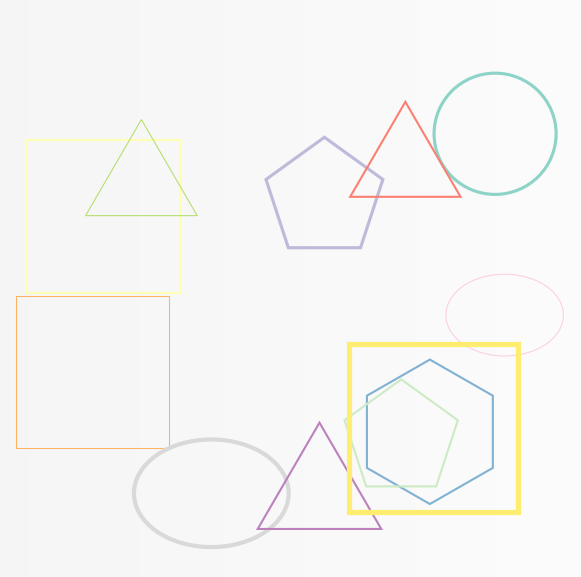[{"shape": "circle", "thickness": 1.5, "radius": 0.52, "center": [0.852, 0.767]}, {"shape": "square", "thickness": 1, "radius": 0.66, "center": [0.178, 0.624]}, {"shape": "pentagon", "thickness": 1.5, "radius": 0.53, "center": [0.558, 0.656]}, {"shape": "triangle", "thickness": 1, "radius": 0.55, "center": [0.697, 0.713]}, {"shape": "hexagon", "thickness": 1, "radius": 0.63, "center": [0.74, 0.251]}, {"shape": "square", "thickness": 0.5, "radius": 0.66, "center": [0.159, 0.355]}, {"shape": "triangle", "thickness": 0.5, "radius": 0.55, "center": [0.243, 0.681]}, {"shape": "oval", "thickness": 0.5, "radius": 0.51, "center": [0.868, 0.454]}, {"shape": "oval", "thickness": 2, "radius": 0.67, "center": [0.364, 0.145]}, {"shape": "triangle", "thickness": 1, "radius": 0.61, "center": [0.55, 0.145]}, {"shape": "pentagon", "thickness": 1, "radius": 0.51, "center": [0.69, 0.24]}, {"shape": "square", "thickness": 2.5, "radius": 0.73, "center": [0.746, 0.258]}]